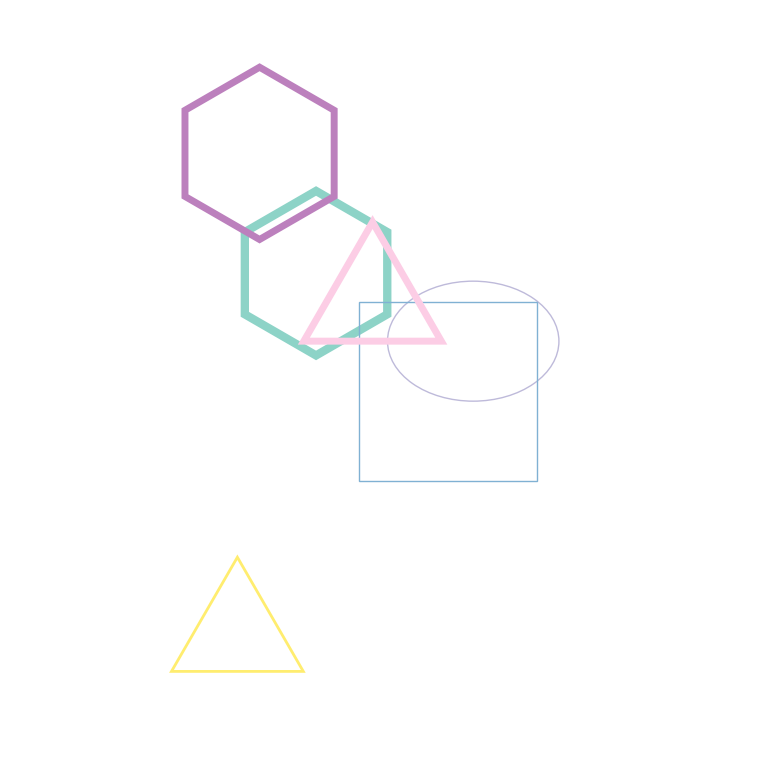[{"shape": "hexagon", "thickness": 3, "radius": 0.53, "center": [0.41, 0.645]}, {"shape": "oval", "thickness": 0.5, "radius": 0.56, "center": [0.615, 0.557]}, {"shape": "square", "thickness": 0.5, "radius": 0.58, "center": [0.582, 0.492]}, {"shape": "triangle", "thickness": 2.5, "radius": 0.52, "center": [0.484, 0.608]}, {"shape": "hexagon", "thickness": 2.5, "radius": 0.56, "center": [0.337, 0.801]}, {"shape": "triangle", "thickness": 1, "radius": 0.49, "center": [0.308, 0.177]}]